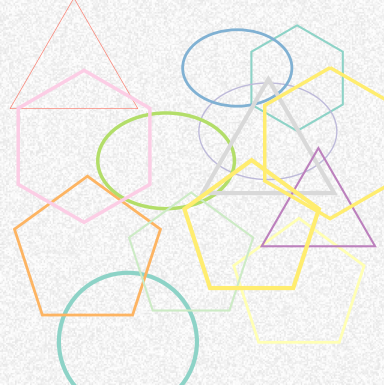[{"shape": "hexagon", "thickness": 1.5, "radius": 0.69, "center": [0.772, 0.797]}, {"shape": "circle", "thickness": 3, "radius": 0.9, "center": [0.332, 0.112]}, {"shape": "pentagon", "thickness": 2, "radius": 0.89, "center": [0.776, 0.255]}, {"shape": "oval", "thickness": 1, "radius": 0.9, "center": [0.696, 0.659]}, {"shape": "triangle", "thickness": 0.5, "radius": 0.96, "center": [0.192, 0.814]}, {"shape": "oval", "thickness": 2, "radius": 0.71, "center": [0.616, 0.823]}, {"shape": "pentagon", "thickness": 2, "radius": 1.0, "center": [0.227, 0.343]}, {"shape": "oval", "thickness": 2.5, "radius": 0.89, "center": [0.431, 0.582]}, {"shape": "hexagon", "thickness": 2.5, "radius": 0.99, "center": [0.218, 0.62]}, {"shape": "triangle", "thickness": 3, "radius": 0.99, "center": [0.697, 0.597]}, {"shape": "triangle", "thickness": 1.5, "radius": 0.85, "center": [0.827, 0.445]}, {"shape": "pentagon", "thickness": 1.5, "radius": 0.85, "center": [0.496, 0.331]}, {"shape": "hexagon", "thickness": 2.5, "radius": 0.98, "center": [0.857, 0.628]}, {"shape": "pentagon", "thickness": 3, "radius": 0.92, "center": [0.654, 0.4]}]